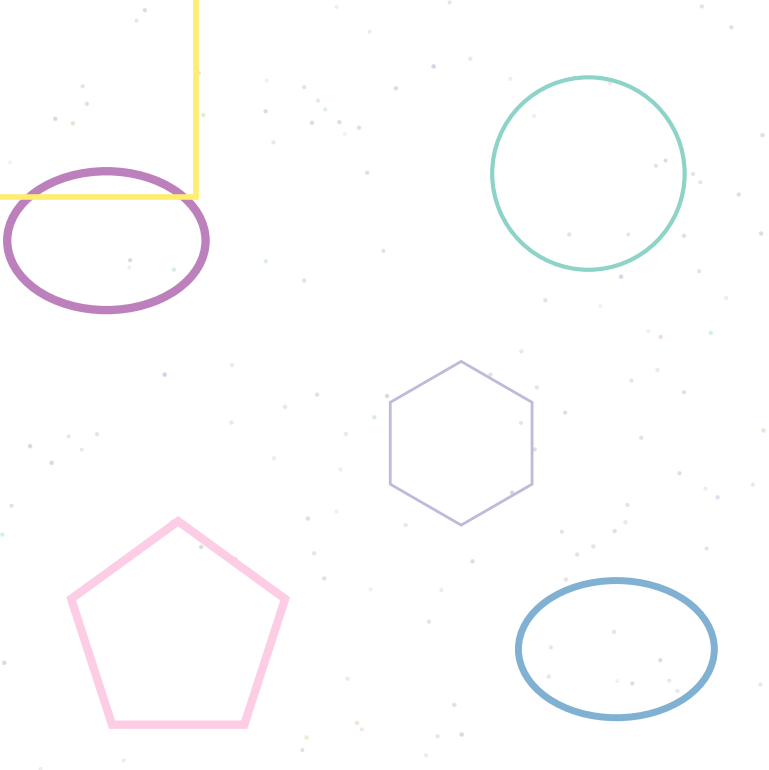[{"shape": "circle", "thickness": 1.5, "radius": 0.62, "center": [0.764, 0.775]}, {"shape": "hexagon", "thickness": 1, "radius": 0.53, "center": [0.599, 0.424]}, {"shape": "oval", "thickness": 2.5, "radius": 0.64, "center": [0.8, 0.157]}, {"shape": "pentagon", "thickness": 3, "radius": 0.73, "center": [0.231, 0.177]}, {"shape": "oval", "thickness": 3, "radius": 0.64, "center": [0.138, 0.687]}, {"shape": "square", "thickness": 2, "radius": 0.73, "center": [0.108, 0.891]}]